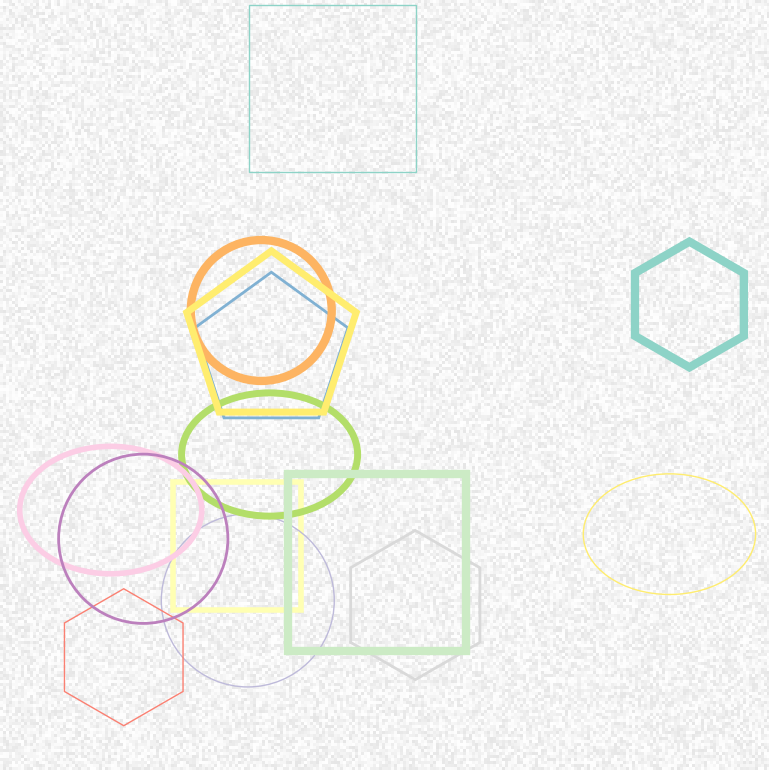[{"shape": "square", "thickness": 0.5, "radius": 0.54, "center": [0.432, 0.885]}, {"shape": "hexagon", "thickness": 3, "radius": 0.41, "center": [0.895, 0.605]}, {"shape": "square", "thickness": 2, "radius": 0.41, "center": [0.308, 0.291]}, {"shape": "circle", "thickness": 0.5, "radius": 0.56, "center": [0.322, 0.22]}, {"shape": "hexagon", "thickness": 0.5, "radius": 0.44, "center": [0.161, 0.146]}, {"shape": "pentagon", "thickness": 1, "radius": 0.52, "center": [0.352, 0.542]}, {"shape": "circle", "thickness": 3, "radius": 0.46, "center": [0.339, 0.597]}, {"shape": "oval", "thickness": 2.5, "radius": 0.57, "center": [0.35, 0.41]}, {"shape": "oval", "thickness": 2, "radius": 0.59, "center": [0.144, 0.338]}, {"shape": "hexagon", "thickness": 1, "radius": 0.48, "center": [0.539, 0.214]}, {"shape": "circle", "thickness": 1, "radius": 0.55, "center": [0.186, 0.3]}, {"shape": "square", "thickness": 3, "radius": 0.58, "center": [0.49, 0.269]}, {"shape": "pentagon", "thickness": 2.5, "radius": 0.58, "center": [0.353, 0.558]}, {"shape": "oval", "thickness": 0.5, "radius": 0.56, "center": [0.869, 0.306]}]